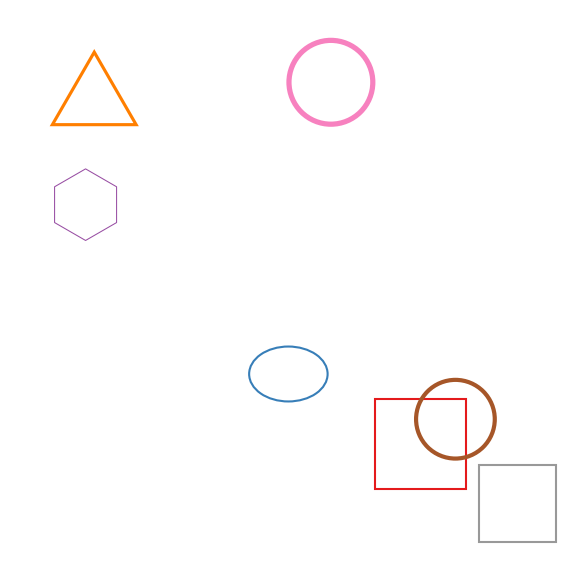[{"shape": "square", "thickness": 1, "radius": 0.39, "center": [0.728, 0.231]}, {"shape": "oval", "thickness": 1, "radius": 0.34, "center": [0.499, 0.352]}, {"shape": "hexagon", "thickness": 0.5, "radius": 0.31, "center": [0.148, 0.645]}, {"shape": "triangle", "thickness": 1.5, "radius": 0.42, "center": [0.163, 0.825]}, {"shape": "circle", "thickness": 2, "radius": 0.34, "center": [0.789, 0.273]}, {"shape": "circle", "thickness": 2.5, "radius": 0.36, "center": [0.573, 0.857]}, {"shape": "square", "thickness": 1, "radius": 0.33, "center": [0.896, 0.128]}]